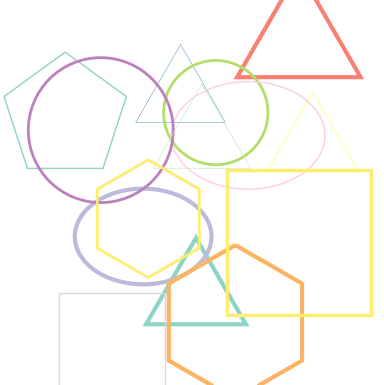[{"shape": "triangle", "thickness": 3, "radius": 0.75, "center": [0.509, 0.233]}, {"shape": "pentagon", "thickness": 1, "radius": 0.83, "center": [0.169, 0.698]}, {"shape": "triangle", "thickness": 1, "radius": 0.69, "center": [0.812, 0.623]}, {"shape": "oval", "thickness": 3, "radius": 0.89, "center": [0.372, 0.386]}, {"shape": "triangle", "thickness": 3, "radius": 0.93, "center": [0.776, 0.892]}, {"shape": "triangle", "thickness": 0.5, "radius": 0.67, "center": [0.469, 0.749]}, {"shape": "hexagon", "thickness": 3, "radius": 1.0, "center": [0.611, 0.163]}, {"shape": "circle", "thickness": 2, "radius": 0.68, "center": [0.56, 0.708]}, {"shape": "oval", "thickness": 1, "radius": 1.0, "center": [0.645, 0.648]}, {"shape": "square", "thickness": 1, "radius": 0.69, "center": [0.29, 0.1]}, {"shape": "circle", "thickness": 2, "radius": 0.94, "center": [0.262, 0.662]}, {"shape": "triangle", "thickness": 0.5, "radius": 0.73, "center": [0.524, 0.636]}, {"shape": "hexagon", "thickness": 2, "radius": 0.76, "center": [0.385, 0.432]}, {"shape": "square", "thickness": 2.5, "radius": 0.94, "center": [0.776, 0.37]}]